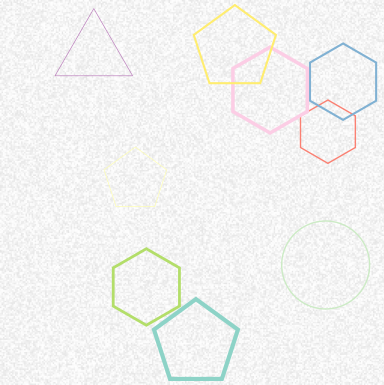[{"shape": "pentagon", "thickness": 3, "radius": 0.57, "center": [0.509, 0.108]}, {"shape": "pentagon", "thickness": 0.5, "radius": 0.43, "center": [0.352, 0.533]}, {"shape": "hexagon", "thickness": 1, "radius": 0.41, "center": [0.852, 0.658]}, {"shape": "hexagon", "thickness": 1.5, "radius": 0.5, "center": [0.891, 0.788]}, {"shape": "hexagon", "thickness": 2, "radius": 0.5, "center": [0.38, 0.255]}, {"shape": "hexagon", "thickness": 2.5, "radius": 0.56, "center": [0.702, 0.766]}, {"shape": "triangle", "thickness": 0.5, "radius": 0.58, "center": [0.244, 0.861]}, {"shape": "circle", "thickness": 1, "radius": 0.57, "center": [0.846, 0.312]}, {"shape": "pentagon", "thickness": 1.5, "radius": 0.56, "center": [0.61, 0.875]}]